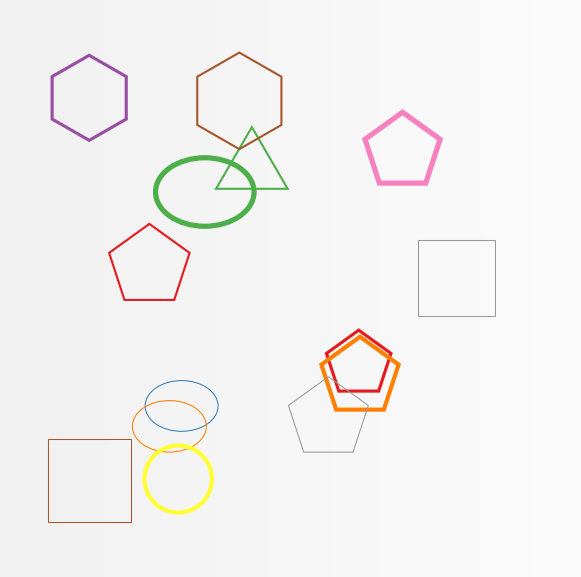[{"shape": "pentagon", "thickness": 1, "radius": 0.36, "center": [0.257, 0.539]}, {"shape": "pentagon", "thickness": 1.5, "radius": 0.29, "center": [0.617, 0.369]}, {"shape": "oval", "thickness": 0.5, "radius": 0.31, "center": [0.312, 0.296]}, {"shape": "triangle", "thickness": 1, "radius": 0.36, "center": [0.433, 0.708]}, {"shape": "oval", "thickness": 2.5, "radius": 0.42, "center": [0.352, 0.667]}, {"shape": "hexagon", "thickness": 1.5, "radius": 0.37, "center": [0.153, 0.83]}, {"shape": "oval", "thickness": 0.5, "radius": 0.32, "center": [0.291, 0.261]}, {"shape": "pentagon", "thickness": 2, "radius": 0.35, "center": [0.619, 0.346]}, {"shape": "circle", "thickness": 2, "radius": 0.29, "center": [0.307, 0.17]}, {"shape": "square", "thickness": 0.5, "radius": 0.36, "center": [0.154, 0.167]}, {"shape": "hexagon", "thickness": 1, "radius": 0.42, "center": [0.412, 0.825]}, {"shape": "pentagon", "thickness": 2.5, "radius": 0.34, "center": [0.693, 0.737]}, {"shape": "square", "thickness": 0.5, "radius": 0.33, "center": [0.785, 0.518]}, {"shape": "pentagon", "thickness": 0.5, "radius": 0.36, "center": [0.565, 0.275]}]